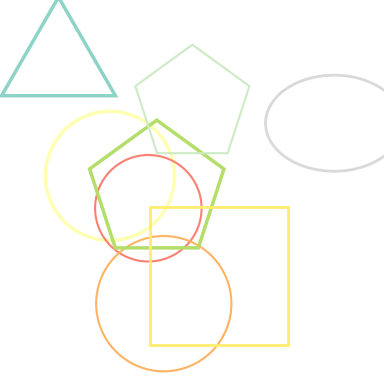[{"shape": "triangle", "thickness": 2.5, "radius": 0.85, "center": [0.152, 0.837]}, {"shape": "circle", "thickness": 2.5, "radius": 0.84, "center": [0.286, 0.543]}, {"shape": "circle", "thickness": 1.5, "radius": 0.69, "center": [0.385, 0.459]}, {"shape": "circle", "thickness": 1.5, "radius": 0.88, "center": [0.425, 0.211]}, {"shape": "pentagon", "thickness": 2.5, "radius": 0.92, "center": [0.407, 0.505]}, {"shape": "oval", "thickness": 2, "radius": 0.89, "center": [0.868, 0.68]}, {"shape": "pentagon", "thickness": 1.5, "radius": 0.78, "center": [0.5, 0.728]}, {"shape": "square", "thickness": 2, "radius": 0.89, "center": [0.569, 0.283]}]